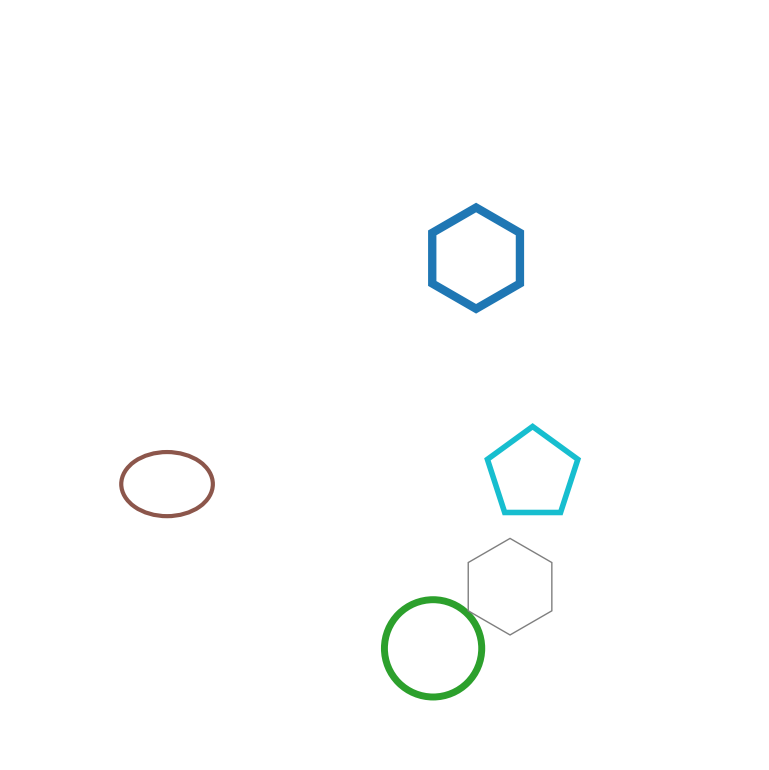[{"shape": "hexagon", "thickness": 3, "radius": 0.33, "center": [0.618, 0.665]}, {"shape": "circle", "thickness": 2.5, "radius": 0.32, "center": [0.562, 0.158]}, {"shape": "oval", "thickness": 1.5, "radius": 0.3, "center": [0.217, 0.371]}, {"shape": "hexagon", "thickness": 0.5, "radius": 0.31, "center": [0.662, 0.238]}, {"shape": "pentagon", "thickness": 2, "radius": 0.31, "center": [0.692, 0.384]}]